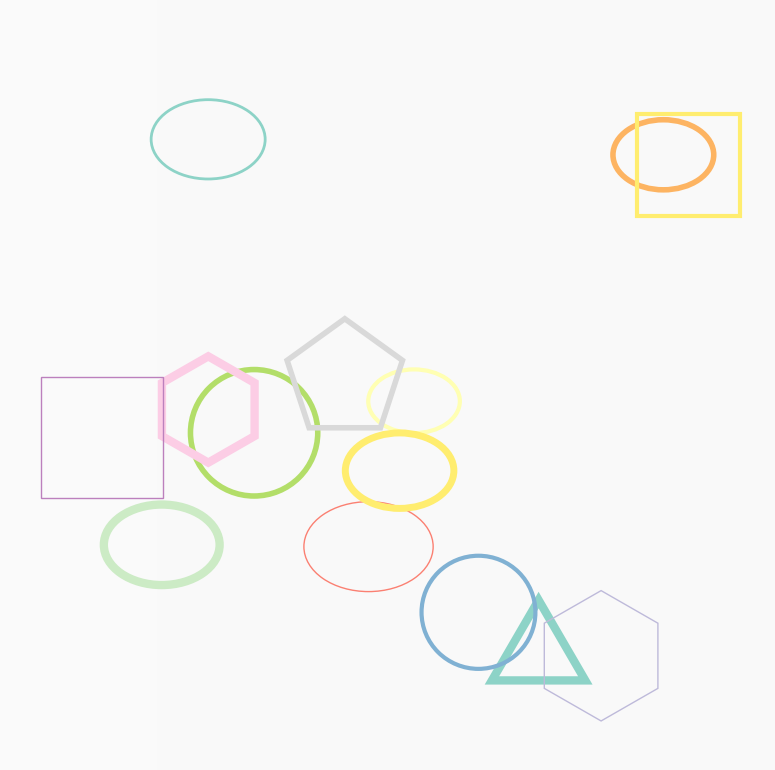[{"shape": "oval", "thickness": 1, "radius": 0.37, "center": [0.269, 0.819]}, {"shape": "triangle", "thickness": 3, "radius": 0.35, "center": [0.695, 0.151]}, {"shape": "oval", "thickness": 1.5, "radius": 0.3, "center": [0.534, 0.479]}, {"shape": "hexagon", "thickness": 0.5, "radius": 0.42, "center": [0.776, 0.148]}, {"shape": "oval", "thickness": 0.5, "radius": 0.42, "center": [0.476, 0.29]}, {"shape": "circle", "thickness": 1.5, "radius": 0.37, "center": [0.617, 0.205]}, {"shape": "oval", "thickness": 2, "radius": 0.33, "center": [0.856, 0.799]}, {"shape": "circle", "thickness": 2, "radius": 0.41, "center": [0.328, 0.438]}, {"shape": "hexagon", "thickness": 3, "radius": 0.35, "center": [0.269, 0.468]}, {"shape": "pentagon", "thickness": 2, "radius": 0.39, "center": [0.445, 0.508]}, {"shape": "square", "thickness": 0.5, "radius": 0.39, "center": [0.131, 0.432]}, {"shape": "oval", "thickness": 3, "radius": 0.37, "center": [0.209, 0.292]}, {"shape": "oval", "thickness": 2.5, "radius": 0.35, "center": [0.516, 0.389]}, {"shape": "square", "thickness": 1.5, "radius": 0.33, "center": [0.888, 0.786]}]